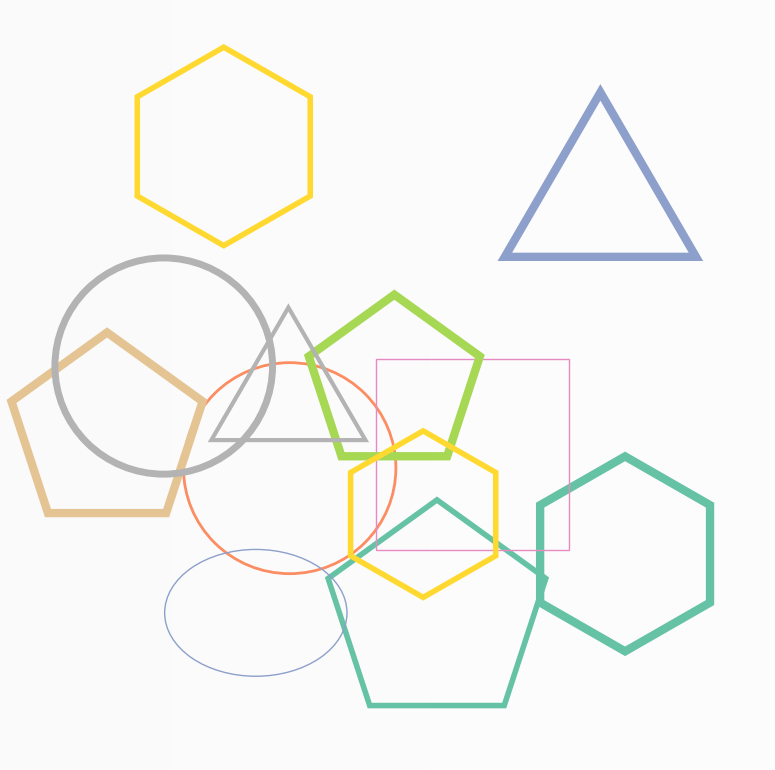[{"shape": "pentagon", "thickness": 2, "radius": 0.74, "center": [0.564, 0.203]}, {"shape": "hexagon", "thickness": 3, "radius": 0.63, "center": [0.807, 0.281]}, {"shape": "circle", "thickness": 1, "radius": 0.69, "center": [0.374, 0.392]}, {"shape": "triangle", "thickness": 3, "radius": 0.71, "center": [0.775, 0.738]}, {"shape": "oval", "thickness": 0.5, "radius": 0.59, "center": [0.33, 0.204]}, {"shape": "square", "thickness": 0.5, "radius": 0.62, "center": [0.61, 0.41]}, {"shape": "pentagon", "thickness": 3, "radius": 0.58, "center": [0.509, 0.501]}, {"shape": "hexagon", "thickness": 2, "radius": 0.54, "center": [0.546, 0.332]}, {"shape": "hexagon", "thickness": 2, "radius": 0.64, "center": [0.289, 0.81]}, {"shape": "pentagon", "thickness": 3, "radius": 0.65, "center": [0.138, 0.439]}, {"shape": "circle", "thickness": 2.5, "radius": 0.7, "center": [0.211, 0.525]}, {"shape": "triangle", "thickness": 1.5, "radius": 0.57, "center": [0.372, 0.486]}]